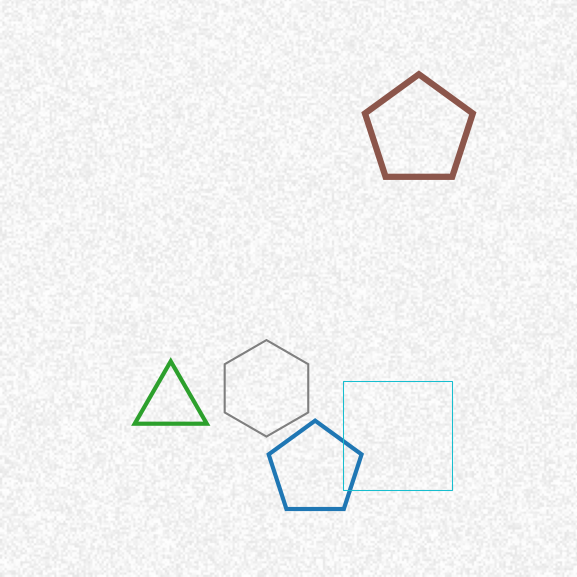[{"shape": "pentagon", "thickness": 2, "radius": 0.42, "center": [0.546, 0.186]}, {"shape": "triangle", "thickness": 2, "radius": 0.36, "center": [0.296, 0.301]}, {"shape": "pentagon", "thickness": 3, "radius": 0.49, "center": [0.725, 0.772]}, {"shape": "hexagon", "thickness": 1, "radius": 0.42, "center": [0.461, 0.327]}, {"shape": "square", "thickness": 0.5, "radius": 0.47, "center": [0.688, 0.245]}]